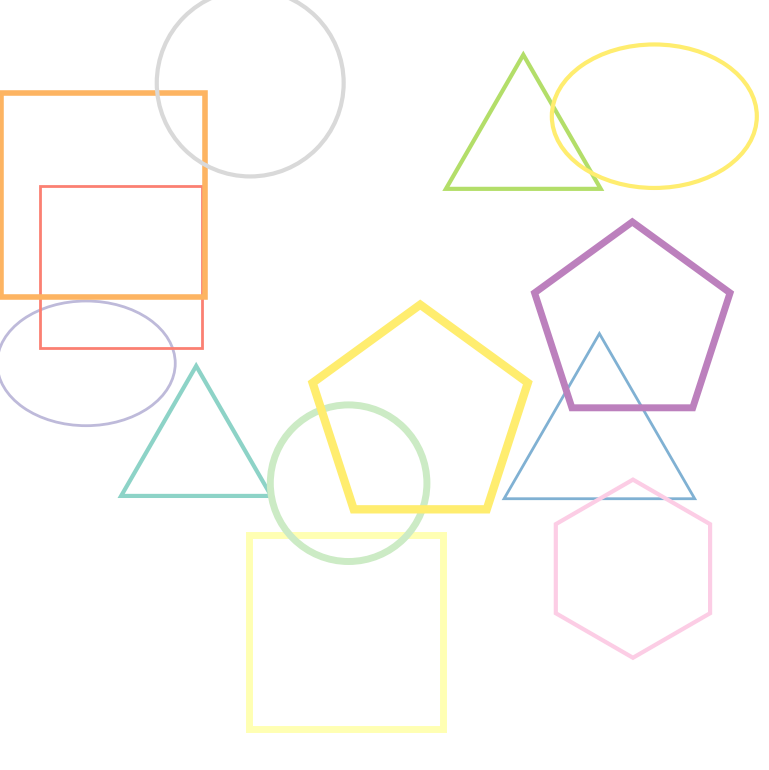[{"shape": "triangle", "thickness": 1.5, "radius": 0.56, "center": [0.255, 0.412]}, {"shape": "square", "thickness": 2.5, "radius": 0.63, "center": [0.449, 0.179]}, {"shape": "oval", "thickness": 1, "radius": 0.58, "center": [0.112, 0.528]}, {"shape": "square", "thickness": 1, "radius": 0.53, "center": [0.157, 0.653]}, {"shape": "triangle", "thickness": 1, "radius": 0.71, "center": [0.778, 0.424]}, {"shape": "square", "thickness": 2, "radius": 0.66, "center": [0.133, 0.747]}, {"shape": "triangle", "thickness": 1.5, "radius": 0.58, "center": [0.68, 0.813]}, {"shape": "hexagon", "thickness": 1.5, "radius": 0.58, "center": [0.822, 0.261]}, {"shape": "circle", "thickness": 1.5, "radius": 0.61, "center": [0.325, 0.892]}, {"shape": "pentagon", "thickness": 2.5, "radius": 0.67, "center": [0.821, 0.578]}, {"shape": "circle", "thickness": 2.5, "radius": 0.51, "center": [0.453, 0.372]}, {"shape": "oval", "thickness": 1.5, "radius": 0.67, "center": [0.85, 0.849]}, {"shape": "pentagon", "thickness": 3, "radius": 0.73, "center": [0.546, 0.457]}]